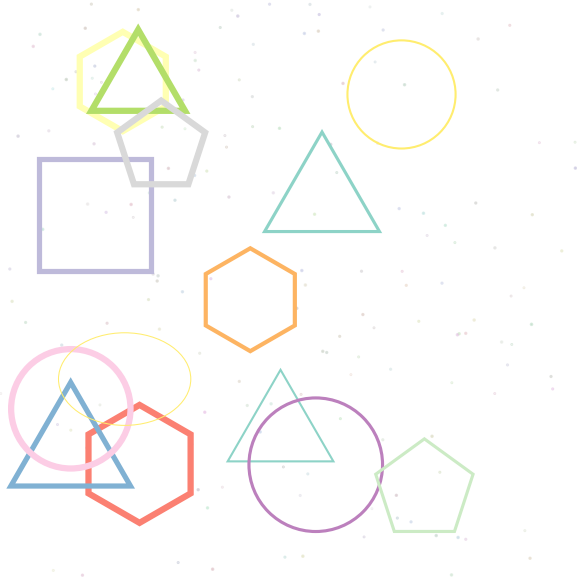[{"shape": "triangle", "thickness": 1.5, "radius": 0.57, "center": [0.558, 0.656]}, {"shape": "triangle", "thickness": 1, "radius": 0.53, "center": [0.486, 0.253]}, {"shape": "hexagon", "thickness": 3, "radius": 0.43, "center": [0.213, 0.858]}, {"shape": "square", "thickness": 2.5, "radius": 0.48, "center": [0.165, 0.626]}, {"shape": "hexagon", "thickness": 3, "radius": 0.51, "center": [0.242, 0.196]}, {"shape": "triangle", "thickness": 2.5, "radius": 0.6, "center": [0.122, 0.217]}, {"shape": "hexagon", "thickness": 2, "radius": 0.45, "center": [0.433, 0.48]}, {"shape": "triangle", "thickness": 3, "radius": 0.47, "center": [0.239, 0.854]}, {"shape": "circle", "thickness": 3, "radius": 0.52, "center": [0.123, 0.291]}, {"shape": "pentagon", "thickness": 3, "radius": 0.4, "center": [0.279, 0.745]}, {"shape": "circle", "thickness": 1.5, "radius": 0.58, "center": [0.547, 0.194]}, {"shape": "pentagon", "thickness": 1.5, "radius": 0.44, "center": [0.735, 0.151]}, {"shape": "oval", "thickness": 0.5, "radius": 0.57, "center": [0.216, 0.343]}, {"shape": "circle", "thickness": 1, "radius": 0.47, "center": [0.695, 0.836]}]